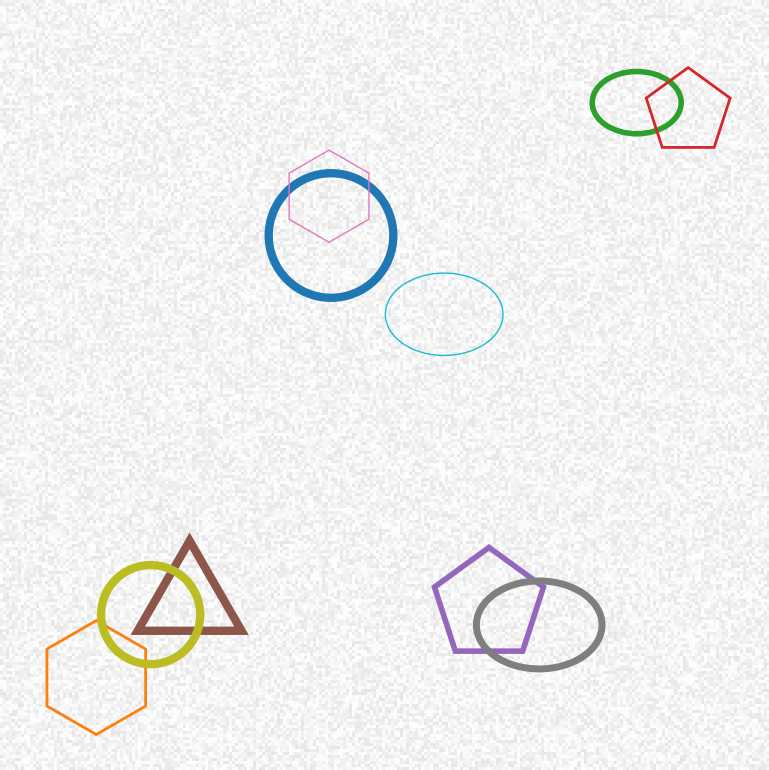[{"shape": "circle", "thickness": 3, "radius": 0.4, "center": [0.43, 0.694]}, {"shape": "hexagon", "thickness": 1, "radius": 0.37, "center": [0.125, 0.12]}, {"shape": "oval", "thickness": 2, "radius": 0.29, "center": [0.827, 0.867]}, {"shape": "pentagon", "thickness": 1, "radius": 0.29, "center": [0.894, 0.855]}, {"shape": "pentagon", "thickness": 2, "radius": 0.37, "center": [0.635, 0.215]}, {"shape": "triangle", "thickness": 3, "radius": 0.39, "center": [0.246, 0.22]}, {"shape": "hexagon", "thickness": 0.5, "radius": 0.3, "center": [0.427, 0.745]}, {"shape": "oval", "thickness": 2.5, "radius": 0.41, "center": [0.7, 0.188]}, {"shape": "circle", "thickness": 3, "radius": 0.32, "center": [0.196, 0.202]}, {"shape": "oval", "thickness": 0.5, "radius": 0.38, "center": [0.577, 0.592]}]